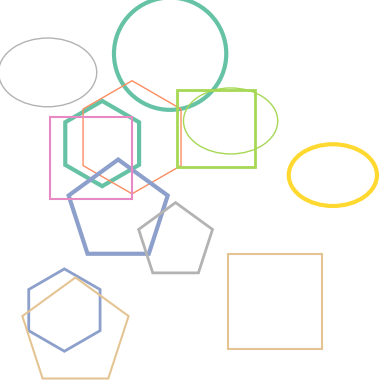[{"shape": "circle", "thickness": 3, "radius": 0.73, "center": [0.442, 0.86]}, {"shape": "hexagon", "thickness": 3, "radius": 0.55, "center": [0.265, 0.627]}, {"shape": "hexagon", "thickness": 1, "radius": 0.73, "center": [0.343, 0.643]}, {"shape": "pentagon", "thickness": 3, "radius": 0.68, "center": [0.307, 0.45]}, {"shape": "hexagon", "thickness": 2, "radius": 0.53, "center": [0.167, 0.195]}, {"shape": "square", "thickness": 1.5, "radius": 0.53, "center": [0.236, 0.589]}, {"shape": "oval", "thickness": 1, "radius": 0.61, "center": [0.599, 0.686]}, {"shape": "square", "thickness": 2, "radius": 0.5, "center": [0.561, 0.666]}, {"shape": "oval", "thickness": 3, "radius": 0.57, "center": [0.865, 0.545]}, {"shape": "pentagon", "thickness": 1.5, "radius": 0.73, "center": [0.196, 0.134]}, {"shape": "square", "thickness": 1.5, "radius": 0.61, "center": [0.715, 0.217]}, {"shape": "pentagon", "thickness": 2, "radius": 0.5, "center": [0.456, 0.373]}, {"shape": "oval", "thickness": 1, "radius": 0.64, "center": [0.124, 0.812]}]